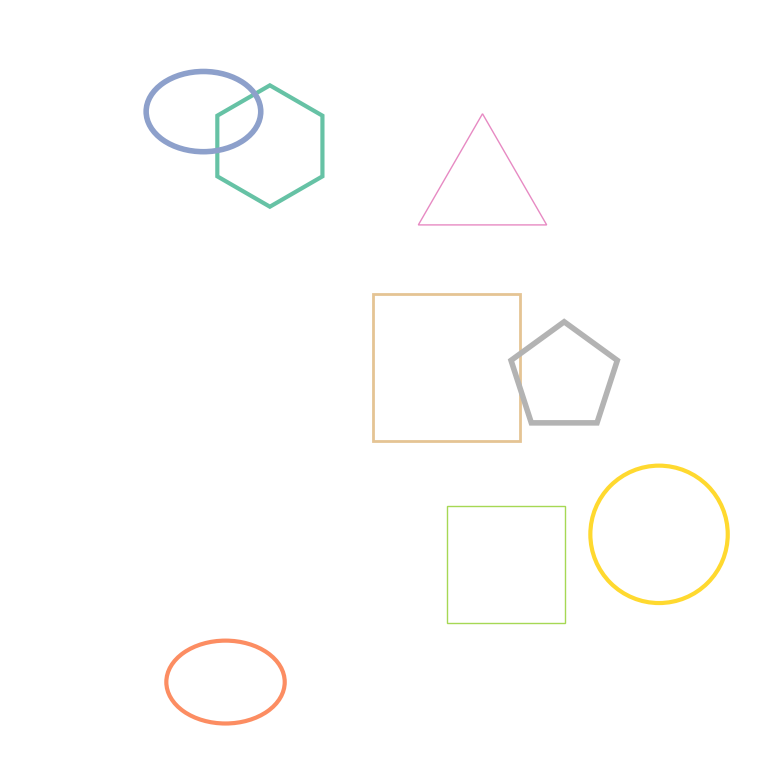[{"shape": "hexagon", "thickness": 1.5, "radius": 0.39, "center": [0.35, 0.81]}, {"shape": "oval", "thickness": 1.5, "radius": 0.38, "center": [0.293, 0.114]}, {"shape": "oval", "thickness": 2, "radius": 0.37, "center": [0.264, 0.855]}, {"shape": "triangle", "thickness": 0.5, "radius": 0.48, "center": [0.627, 0.756]}, {"shape": "square", "thickness": 0.5, "radius": 0.38, "center": [0.657, 0.267]}, {"shape": "circle", "thickness": 1.5, "radius": 0.45, "center": [0.856, 0.306]}, {"shape": "square", "thickness": 1, "radius": 0.48, "center": [0.58, 0.523]}, {"shape": "pentagon", "thickness": 2, "radius": 0.36, "center": [0.733, 0.51]}]